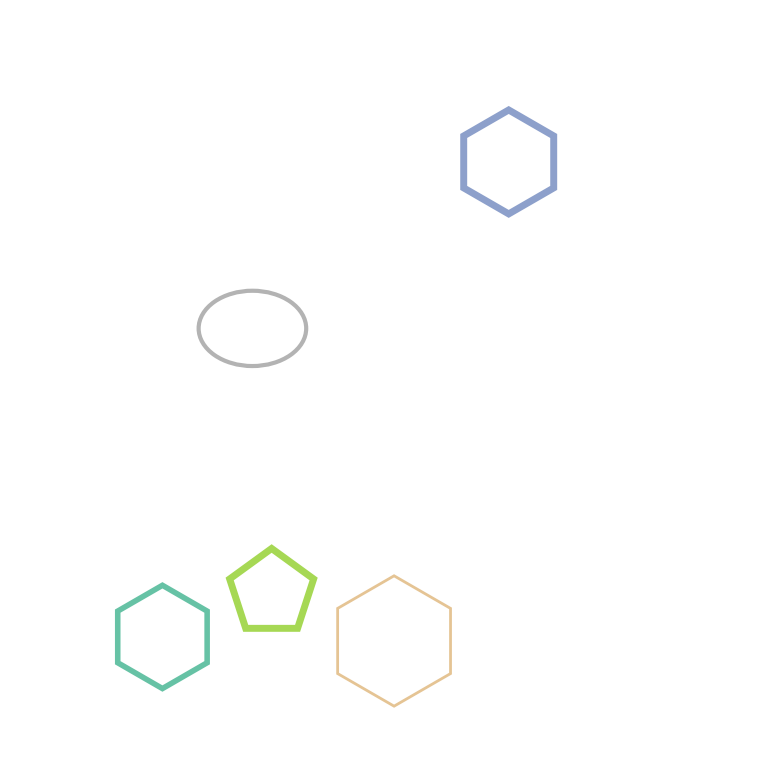[{"shape": "hexagon", "thickness": 2, "radius": 0.34, "center": [0.211, 0.173]}, {"shape": "hexagon", "thickness": 2.5, "radius": 0.34, "center": [0.661, 0.79]}, {"shape": "pentagon", "thickness": 2.5, "radius": 0.29, "center": [0.353, 0.23]}, {"shape": "hexagon", "thickness": 1, "radius": 0.42, "center": [0.512, 0.168]}, {"shape": "oval", "thickness": 1.5, "radius": 0.35, "center": [0.328, 0.574]}]